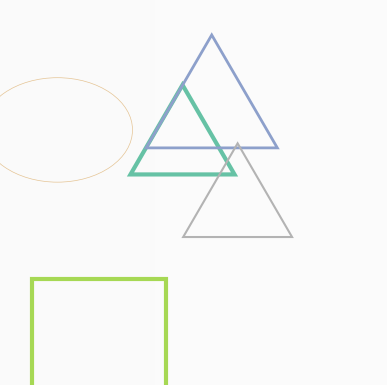[{"shape": "triangle", "thickness": 3, "radius": 0.78, "center": [0.471, 0.624]}, {"shape": "triangle", "thickness": 2, "radius": 0.98, "center": [0.546, 0.714]}, {"shape": "square", "thickness": 3, "radius": 0.87, "center": [0.256, 0.101]}, {"shape": "oval", "thickness": 0.5, "radius": 0.97, "center": [0.148, 0.663]}, {"shape": "triangle", "thickness": 1.5, "radius": 0.81, "center": [0.613, 0.465]}]